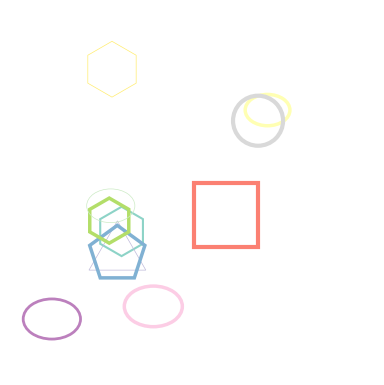[{"shape": "hexagon", "thickness": 1.5, "radius": 0.32, "center": [0.316, 0.399]}, {"shape": "oval", "thickness": 2.5, "radius": 0.29, "center": [0.695, 0.714]}, {"shape": "triangle", "thickness": 0.5, "radius": 0.43, "center": [0.305, 0.341]}, {"shape": "square", "thickness": 3, "radius": 0.42, "center": [0.587, 0.441]}, {"shape": "pentagon", "thickness": 2.5, "radius": 0.38, "center": [0.305, 0.339]}, {"shape": "hexagon", "thickness": 2.5, "radius": 0.29, "center": [0.284, 0.427]}, {"shape": "oval", "thickness": 2.5, "radius": 0.38, "center": [0.398, 0.204]}, {"shape": "circle", "thickness": 3, "radius": 0.32, "center": [0.67, 0.686]}, {"shape": "oval", "thickness": 2, "radius": 0.37, "center": [0.135, 0.171]}, {"shape": "oval", "thickness": 0.5, "radius": 0.31, "center": [0.288, 0.466]}, {"shape": "hexagon", "thickness": 0.5, "radius": 0.36, "center": [0.291, 0.82]}]